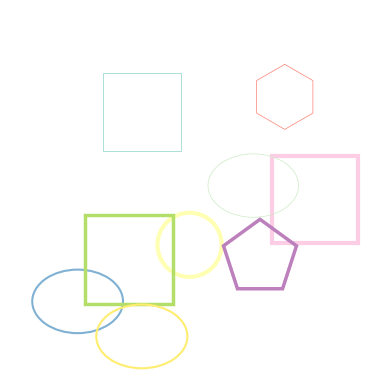[{"shape": "square", "thickness": 0.5, "radius": 0.51, "center": [0.369, 0.709]}, {"shape": "circle", "thickness": 3, "radius": 0.42, "center": [0.492, 0.364]}, {"shape": "hexagon", "thickness": 0.5, "radius": 0.42, "center": [0.74, 0.748]}, {"shape": "oval", "thickness": 1.5, "radius": 0.59, "center": [0.202, 0.217]}, {"shape": "square", "thickness": 2.5, "radius": 0.57, "center": [0.335, 0.326]}, {"shape": "square", "thickness": 3, "radius": 0.56, "center": [0.819, 0.482]}, {"shape": "pentagon", "thickness": 2.5, "radius": 0.5, "center": [0.675, 0.331]}, {"shape": "oval", "thickness": 0.5, "radius": 0.59, "center": [0.658, 0.518]}, {"shape": "oval", "thickness": 1.5, "radius": 0.59, "center": [0.368, 0.126]}]